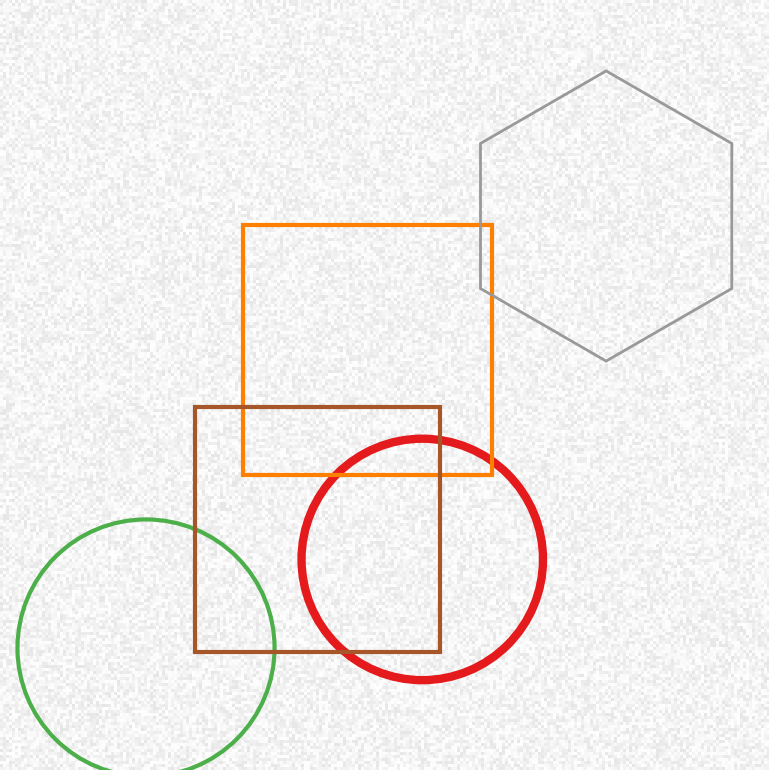[{"shape": "circle", "thickness": 3, "radius": 0.78, "center": [0.548, 0.273]}, {"shape": "circle", "thickness": 1.5, "radius": 0.83, "center": [0.19, 0.158]}, {"shape": "square", "thickness": 1.5, "radius": 0.81, "center": [0.477, 0.546]}, {"shape": "square", "thickness": 1.5, "radius": 0.8, "center": [0.412, 0.312]}, {"shape": "hexagon", "thickness": 1, "radius": 0.94, "center": [0.787, 0.719]}]